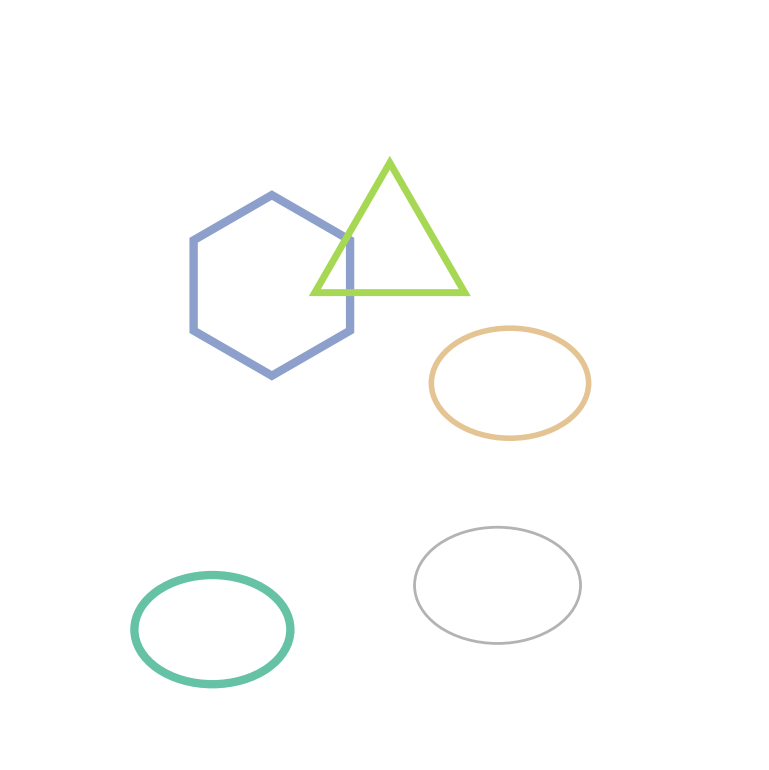[{"shape": "oval", "thickness": 3, "radius": 0.51, "center": [0.276, 0.182]}, {"shape": "hexagon", "thickness": 3, "radius": 0.59, "center": [0.353, 0.629]}, {"shape": "triangle", "thickness": 2.5, "radius": 0.56, "center": [0.506, 0.676]}, {"shape": "oval", "thickness": 2, "radius": 0.51, "center": [0.662, 0.502]}, {"shape": "oval", "thickness": 1, "radius": 0.54, "center": [0.646, 0.24]}]